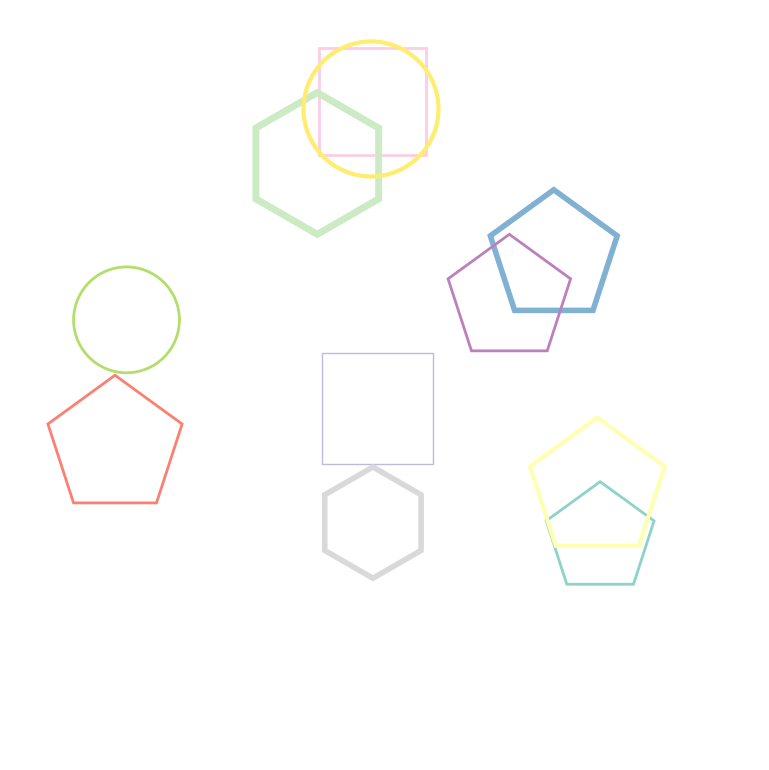[{"shape": "pentagon", "thickness": 1, "radius": 0.37, "center": [0.779, 0.301]}, {"shape": "pentagon", "thickness": 1.5, "radius": 0.46, "center": [0.776, 0.366]}, {"shape": "square", "thickness": 0.5, "radius": 0.36, "center": [0.49, 0.47]}, {"shape": "pentagon", "thickness": 1, "radius": 0.46, "center": [0.149, 0.421]}, {"shape": "pentagon", "thickness": 2, "radius": 0.43, "center": [0.719, 0.667]}, {"shape": "circle", "thickness": 1, "radius": 0.34, "center": [0.164, 0.585]}, {"shape": "square", "thickness": 1, "radius": 0.35, "center": [0.484, 0.868]}, {"shape": "hexagon", "thickness": 2, "radius": 0.36, "center": [0.484, 0.321]}, {"shape": "pentagon", "thickness": 1, "radius": 0.42, "center": [0.661, 0.612]}, {"shape": "hexagon", "thickness": 2.5, "radius": 0.46, "center": [0.412, 0.788]}, {"shape": "circle", "thickness": 1.5, "radius": 0.44, "center": [0.482, 0.858]}]